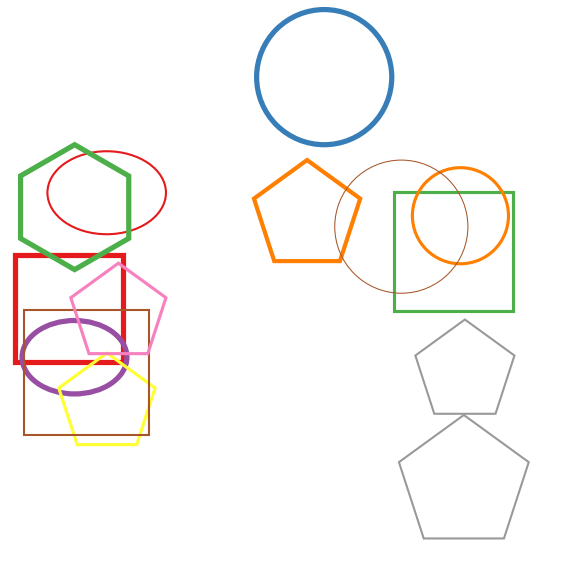[{"shape": "oval", "thickness": 1, "radius": 0.51, "center": [0.185, 0.665]}, {"shape": "square", "thickness": 2.5, "radius": 0.46, "center": [0.12, 0.465]}, {"shape": "circle", "thickness": 2.5, "radius": 0.58, "center": [0.561, 0.866]}, {"shape": "square", "thickness": 1.5, "radius": 0.52, "center": [0.785, 0.564]}, {"shape": "hexagon", "thickness": 2.5, "radius": 0.54, "center": [0.129, 0.64]}, {"shape": "oval", "thickness": 2.5, "radius": 0.45, "center": [0.129, 0.381]}, {"shape": "pentagon", "thickness": 2, "radius": 0.48, "center": [0.532, 0.625]}, {"shape": "circle", "thickness": 1.5, "radius": 0.42, "center": [0.797, 0.626]}, {"shape": "pentagon", "thickness": 1.5, "radius": 0.44, "center": [0.185, 0.3]}, {"shape": "square", "thickness": 1, "radius": 0.54, "center": [0.149, 0.355]}, {"shape": "circle", "thickness": 0.5, "radius": 0.58, "center": [0.695, 0.607]}, {"shape": "pentagon", "thickness": 1.5, "radius": 0.43, "center": [0.205, 0.457]}, {"shape": "pentagon", "thickness": 1, "radius": 0.59, "center": [0.803, 0.162]}, {"shape": "pentagon", "thickness": 1, "radius": 0.45, "center": [0.805, 0.356]}]